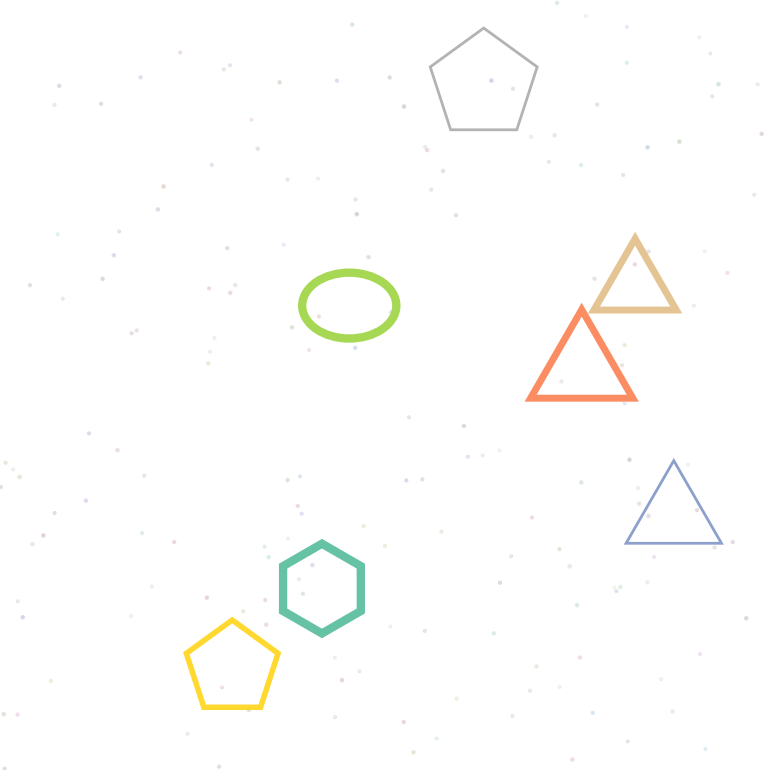[{"shape": "hexagon", "thickness": 3, "radius": 0.29, "center": [0.418, 0.236]}, {"shape": "triangle", "thickness": 2.5, "radius": 0.38, "center": [0.755, 0.521]}, {"shape": "triangle", "thickness": 1, "radius": 0.36, "center": [0.875, 0.33]}, {"shape": "oval", "thickness": 3, "radius": 0.31, "center": [0.454, 0.603]}, {"shape": "pentagon", "thickness": 2, "radius": 0.31, "center": [0.302, 0.132]}, {"shape": "triangle", "thickness": 2.5, "radius": 0.31, "center": [0.825, 0.628]}, {"shape": "pentagon", "thickness": 1, "radius": 0.37, "center": [0.628, 0.891]}]